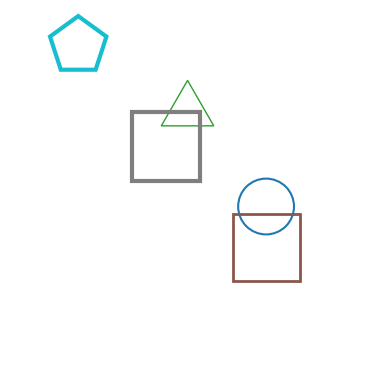[{"shape": "circle", "thickness": 1.5, "radius": 0.36, "center": [0.691, 0.464]}, {"shape": "triangle", "thickness": 1, "radius": 0.39, "center": [0.487, 0.712]}, {"shape": "square", "thickness": 2, "radius": 0.44, "center": [0.693, 0.357]}, {"shape": "square", "thickness": 3, "radius": 0.45, "center": [0.431, 0.619]}, {"shape": "pentagon", "thickness": 3, "radius": 0.39, "center": [0.203, 0.881]}]